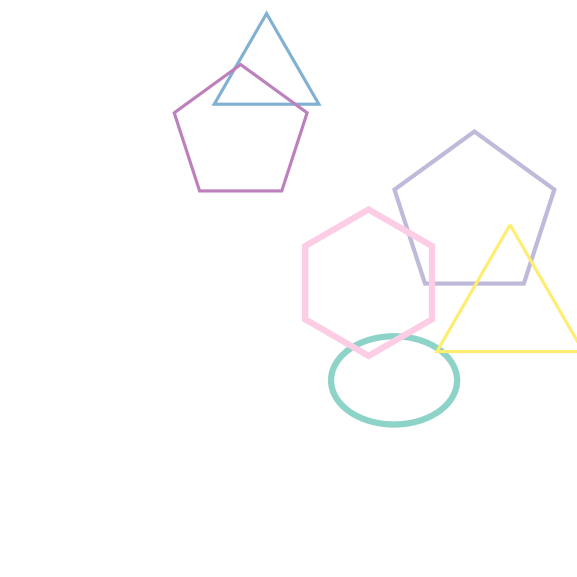[{"shape": "oval", "thickness": 3, "radius": 0.55, "center": [0.682, 0.34]}, {"shape": "pentagon", "thickness": 2, "radius": 0.73, "center": [0.821, 0.626]}, {"shape": "triangle", "thickness": 1.5, "radius": 0.52, "center": [0.462, 0.871]}, {"shape": "hexagon", "thickness": 3, "radius": 0.63, "center": [0.638, 0.51]}, {"shape": "pentagon", "thickness": 1.5, "radius": 0.6, "center": [0.417, 0.766]}, {"shape": "triangle", "thickness": 1.5, "radius": 0.73, "center": [0.883, 0.464]}]